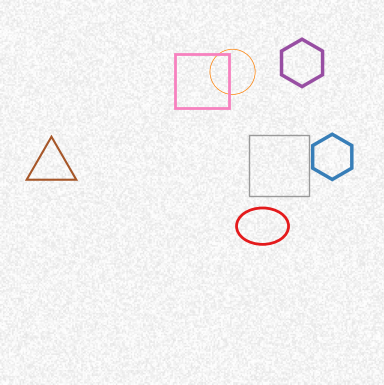[{"shape": "oval", "thickness": 2, "radius": 0.34, "center": [0.682, 0.413]}, {"shape": "hexagon", "thickness": 2.5, "radius": 0.29, "center": [0.863, 0.593]}, {"shape": "hexagon", "thickness": 2.5, "radius": 0.31, "center": [0.785, 0.837]}, {"shape": "circle", "thickness": 0.5, "radius": 0.29, "center": [0.604, 0.813]}, {"shape": "triangle", "thickness": 1.5, "radius": 0.37, "center": [0.134, 0.57]}, {"shape": "square", "thickness": 2, "radius": 0.35, "center": [0.525, 0.789]}, {"shape": "square", "thickness": 1, "radius": 0.39, "center": [0.725, 0.57]}]